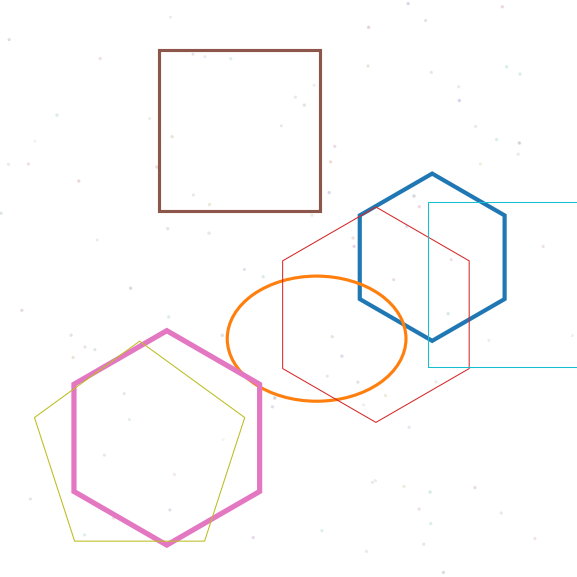[{"shape": "hexagon", "thickness": 2, "radius": 0.72, "center": [0.748, 0.554]}, {"shape": "oval", "thickness": 1.5, "radius": 0.77, "center": [0.548, 0.413]}, {"shape": "hexagon", "thickness": 0.5, "radius": 0.93, "center": [0.651, 0.454]}, {"shape": "square", "thickness": 1.5, "radius": 0.7, "center": [0.414, 0.773]}, {"shape": "hexagon", "thickness": 2.5, "radius": 0.93, "center": [0.289, 0.241]}, {"shape": "pentagon", "thickness": 0.5, "radius": 0.96, "center": [0.242, 0.217]}, {"shape": "square", "thickness": 0.5, "radius": 0.71, "center": [0.883, 0.507]}]